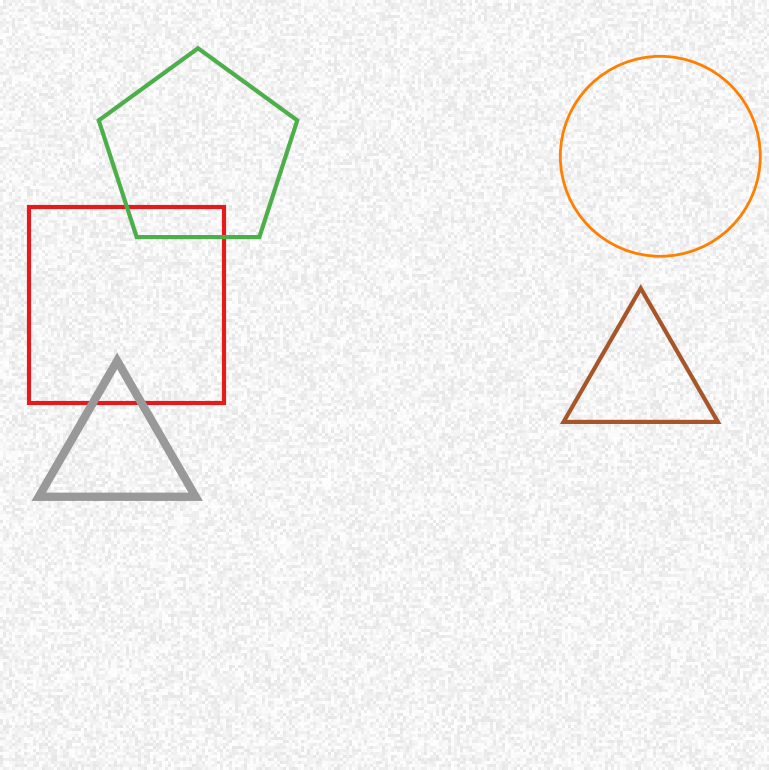[{"shape": "square", "thickness": 1.5, "radius": 0.63, "center": [0.165, 0.604]}, {"shape": "pentagon", "thickness": 1.5, "radius": 0.68, "center": [0.257, 0.802]}, {"shape": "circle", "thickness": 1, "radius": 0.65, "center": [0.858, 0.797]}, {"shape": "triangle", "thickness": 1.5, "radius": 0.58, "center": [0.832, 0.51]}, {"shape": "triangle", "thickness": 3, "radius": 0.59, "center": [0.152, 0.414]}]